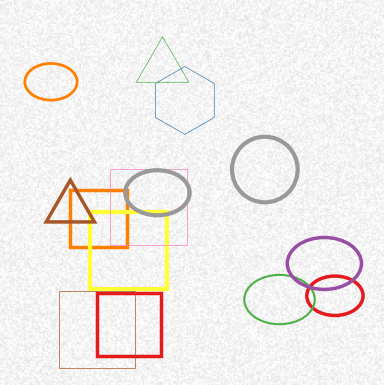[{"shape": "oval", "thickness": 2.5, "radius": 0.37, "center": [0.87, 0.232]}, {"shape": "square", "thickness": 2.5, "radius": 0.42, "center": [0.334, 0.157]}, {"shape": "hexagon", "thickness": 0.5, "radius": 0.44, "center": [0.48, 0.739]}, {"shape": "oval", "thickness": 1.5, "radius": 0.46, "center": [0.726, 0.222]}, {"shape": "triangle", "thickness": 0.5, "radius": 0.39, "center": [0.422, 0.826]}, {"shape": "oval", "thickness": 2.5, "radius": 0.48, "center": [0.843, 0.316]}, {"shape": "square", "thickness": 2.5, "radius": 0.37, "center": [0.256, 0.432]}, {"shape": "oval", "thickness": 2, "radius": 0.34, "center": [0.132, 0.788]}, {"shape": "square", "thickness": 3, "radius": 0.5, "center": [0.333, 0.35]}, {"shape": "square", "thickness": 0.5, "radius": 0.5, "center": [0.252, 0.144]}, {"shape": "triangle", "thickness": 2.5, "radius": 0.36, "center": [0.183, 0.46]}, {"shape": "square", "thickness": 0.5, "radius": 0.5, "center": [0.386, 0.463]}, {"shape": "oval", "thickness": 3, "radius": 0.42, "center": [0.409, 0.499]}, {"shape": "circle", "thickness": 3, "radius": 0.43, "center": [0.688, 0.56]}]